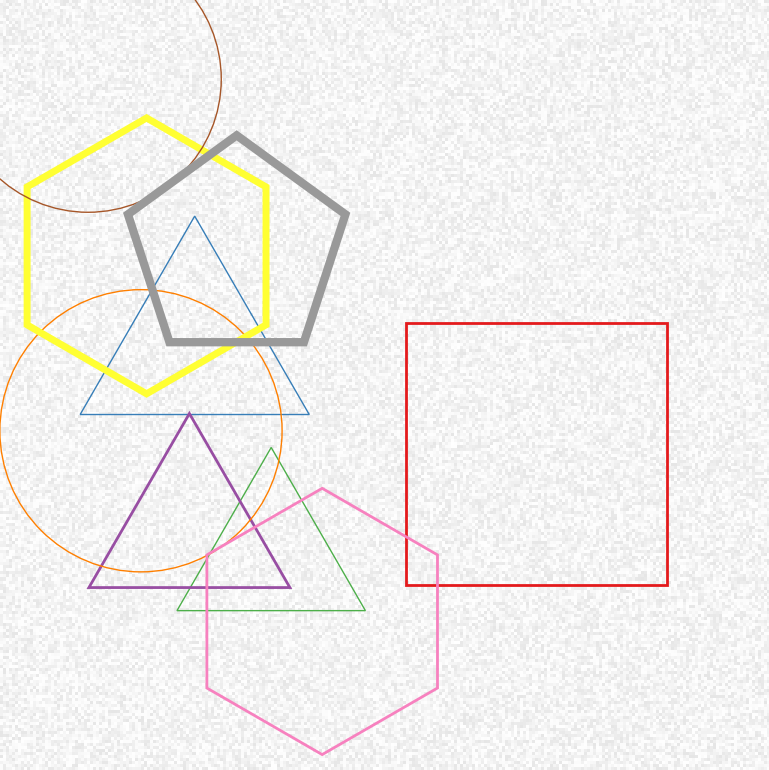[{"shape": "square", "thickness": 1, "radius": 0.85, "center": [0.697, 0.41]}, {"shape": "triangle", "thickness": 0.5, "radius": 0.86, "center": [0.253, 0.548]}, {"shape": "triangle", "thickness": 0.5, "radius": 0.71, "center": [0.352, 0.278]}, {"shape": "triangle", "thickness": 1, "radius": 0.75, "center": [0.246, 0.312]}, {"shape": "circle", "thickness": 0.5, "radius": 0.92, "center": [0.183, 0.441]}, {"shape": "hexagon", "thickness": 2.5, "radius": 0.9, "center": [0.19, 0.668]}, {"shape": "circle", "thickness": 0.5, "radius": 0.86, "center": [0.114, 0.897]}, {"shape": "hexagon", "thickness": 1, "radius": 0.86, "center": [0.418, 0.193]}, {"shape": "pentagon", "thickness": 3, "radius": 0.74, "center": [0.307, 0.676]}]